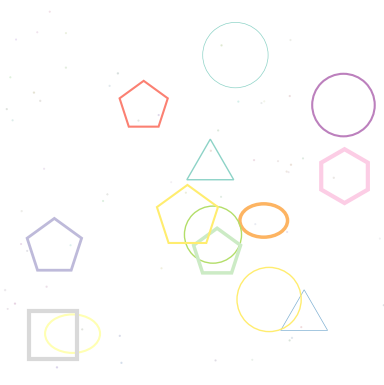[{"shape": "circle", "thickness": 0.5, "radius": 0.42, "center": [0.611, 0.857]}, {"shape": "triangle", "thickness": 1, "radius": 0.35, "center": [0.546, 0.568]}, {"shape": "oval", "thickness": 1.5, "radius": 0.36, "center": [0.188, 0.133]}, {"shape": "pentagon", "thickness": 2, "radius": 0.37, "center": [0.141, 0.358]}, {"shape": "pentagon", "thickness": 1.5, "radius": 0.33, "center": [0.373, 0.724]}, {"shape": "triangle", "thickness": 0.5, "radius": 0.35, "center": [0.79, 0.177]}, {"shape": "oval", "thickness": 2.5, "radius": 0.31, "center": [0.685, 0.427]}, {"shape": "circle", "thickness": 1, "radius": 0.37, "center": [0.553, 0.391]}, {"shape": "hexagon", "thickness": 3, "radius": 0.35, "center": [0.895, 0.543]}, {"shape": "square", "thickness": 3, "radius": 0.31, "center": [0.137, 0.129]}, {"shape": "circle", "thickness": 1.5, "radius": 0.41, "center": [0.892, 0.727]}, {"shape": "pentagon", "thickness": 2.5, "radius": 0.32, "center": [0.564, 0.343]}, {"shape": "pentagon", "thickness": 1.5, "radius": 0.42, "center": [0.487, 0.436]}, {"shape": "circle", "thickness": 1, "radius": 0.42, "center": [0.699, 0.222]}]